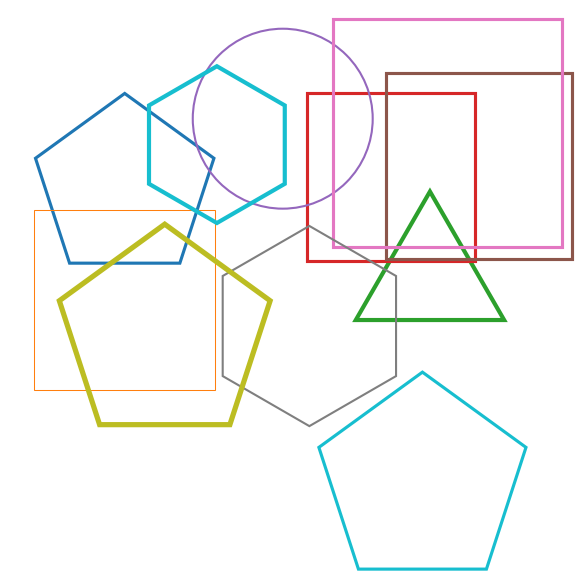[{"shape": "pentagon", "thickness": 1.5, "radius": 0.81, "center": [0.216, 0.675]}, {"shape": "square", "thickness": 0.5, "radius": 0.78, "center": [0.216, 0.479]}, {"shape": "triangle", "thickness": 2, "radius": 0.74, "center": [0.745, 0.519]}, {"shape": "square", "thickness": 1.5, "radius": 0.73, "center": [0.677, 0.693]}, {"shape": "circle", "thickness": 1, "radius": 0.78, "center": [0.49, 0.794]}, {"shape": "square", "thickness": 1.5, "radius": 0.8, "center": [0.829, 0.712]}, {"shape": "square", "thickness": 1.5, "radius": 0.99, "center": [0.775, 0.769]}, {"shape": "hexagon", "thickness": 1, "radius": 0.87, "center": [0.536, 0.435]}, {"shape": "pentagon", "thickness": 2.5, "radius": 0.96, "center": [0.285, 0.419]}, {"shape": "hexagon", "thickness": 2, "radius": 0.68, "center": [0.376, 0.749]}, {"shape": "pentagon", "thickness": 1.5, "radius": 0.94, "center": [0.731, 0.166]}]